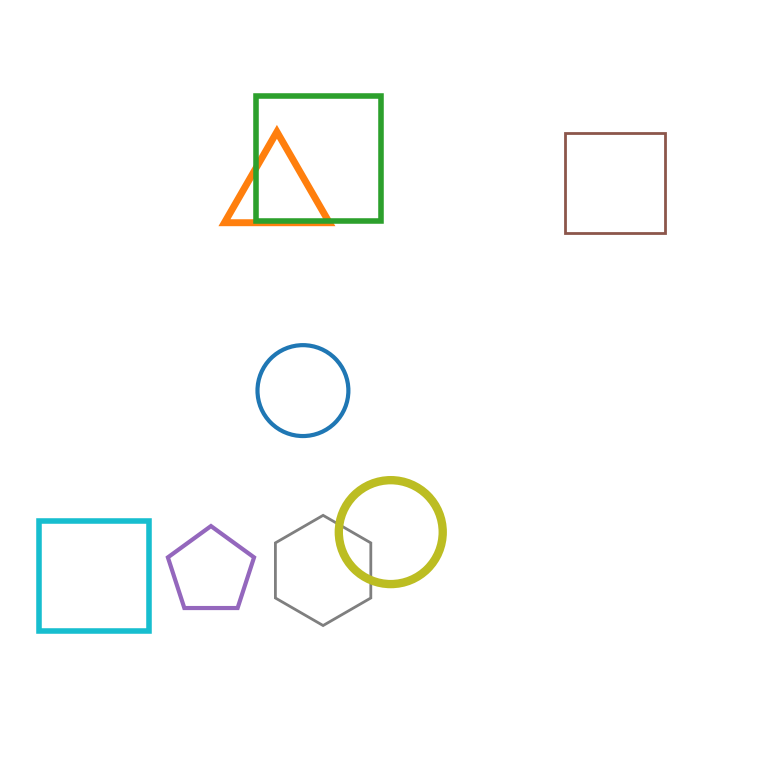[{"shape": "circle", "thickness": 1.5, "radius": 0.3, "center": [0.393, 0.493]}, {"shape": "triangle", "thickness": 2.5, "radius": 0.39, "center": [0.36, 0.75]}, {"shape": "square", "thickness": 2, "radius": 0.4, "center": [0.414, 0.794]}, {"shape": "pentagon", "thickness": 1.5, "radius": 0.29, "center": [0.274, 0.258]}, {"shape": "square", "thickness": 1, "radius": 0.33, "center": [0.798, 0.763]}, {"shape": "hexagon", "thickness": 1, "radius": 0.36, "center": [0.42, 0.259]}, {"shape": "circle", "thickness": 3, "radius": 0.34, "center": [0.507, 0.309]}, {"shape": "square", "thickness": 2, "radius": 0.36, "center": [0.122, 0.252]}]